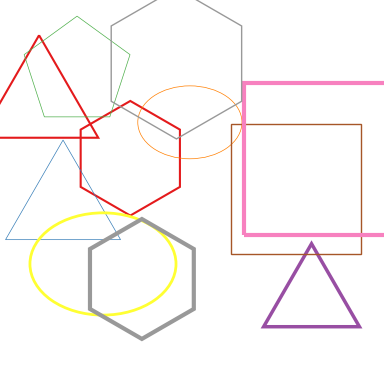[{"shape": "triangle", "thickness": 1.5, "radius": 0.89, "center": [0.101, 0.731]}, {"shape": "hexagon", "thickness": 1.5, "radius": 0.74, "center": [0.338, 0.589]}, {"shape": "triangle", "thickness": 0.5, "radius": 0.86, "center": [0.164, 0.464]}, {"shape": "pentagon", "thickness": 0.5, "radius": 0.72, "center": [0.2, 0.813]}, {"shape": "triangle", "thickness": 2.5, "radius": 0.72, "center": [0.809, 0.223]}, {"shape": "oval", "thickness": 0.5, "radius": 0.68, "center": [0.493, 0.682]}, {"shape": "oval", "thickness": 2, "radius": 0.95, "center": [0.267, 0.314]}, {"shape": "square", "thickness": 1, "radius": 0.84, "center": [0.77, 0.51]}, {"shape": "square", "thickness": 3, "radius": 0.98, "center": [0.831, 0.588]}, {"shape": "hexagon", "thickness": 3, "radius": 0.78, "center": [0.369, 0.275]}, {"shape": "hexagon", "thickness": 1, "radius": 0.98, "center": [0.458, 0.835]}]